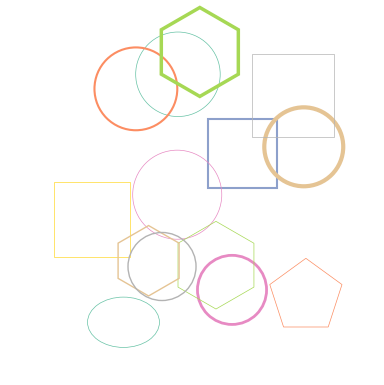[{"shape": "oval", "thickness": 0.5, "radius": 0.47, "center": [0.321, 0.163]}, {"shape": "circle", "thickness": 0.5, "radius": 0.55, "center": [0.462, 0.807]}, {"shape": "circle", "thickness": 1.5, "radius": 0.54, "center": [0.353, 0.769]}, {"shape": "pentagon", "thickness": 0.5, "radius": 0.49, "center": [0.795, 0.23]}, {"shape": "square", "thickness": 1.5, "radius": 0.45, "center": [0.63, 0.602]}, {"shape": "circle", "thickness": 2, "radius": 0.45, "center": [0.603, 0.247]}, {"shape": "circle", "thickness": 0.5, "radius": 0.58, "center": [0.46, 0.494]}, {"shape": "hexagon", "thickness": 2.5, "radius": 0.58, "center": [0.519, 0.865]}, {"shape": "hexagon", "thickness": 0.5, "radius": 0.57, "center": [0.561, 0.311]}, {"shape": "square", "thickness": 0.5, "radius": 0.49, "center": [0.239, 0.43]}, {"shape": "circle", "thickness": 3, "radius": 0.51, "center": [0.789, 0.619]}, {"shape": "hexagon", "thickness": 1, "radius": 0.46, "center": [0.386, 0.323]}, {"shape": "circle", "thickness": 1, "radius": 0.44, "center": [0.421, 0.308]}, {"shape": "square", "thickness": 0.5, "radius": 0.53, "center": [0.761, 0.752]}]